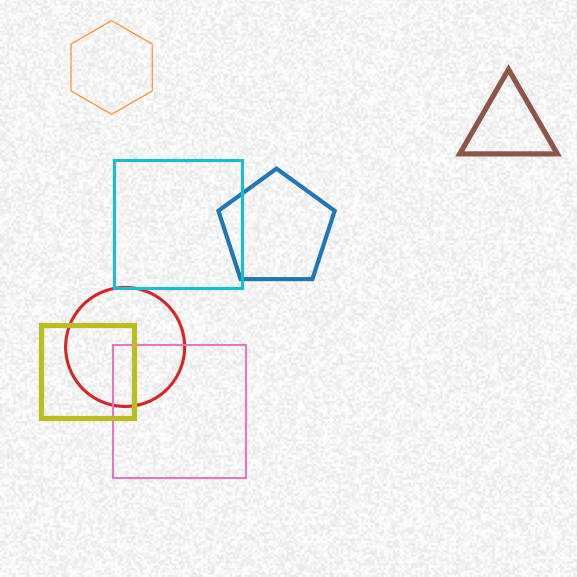[{"shape": "pentagon", "thickness": 2, "radius": 0.53, "center": [0.479, 0.601]}, {"shape": "hexagon", "thickness": 0.5, "radius": 0.41, "center": [0.193, 0.882]}, {"shape": "circle", "thickness": 1.5, "radius": 0.52, "center": [0.217, 0.398]}, {"shape": "triangle", "thickness": 2.5, "radius": 0.49, "center": [0.881, 0.781]}, {"shape": "square", "thickness": 1, "radius": 0.58, "center": [0.311, 0.287]}, {"shape": "square", "thickness": 2.5, "radius": 0.4, "center": [0.151, 0.356]}, {"shape": "square", "thickness": 1.5, "radius": 0.56, "center": [0.308, 0.611]}]